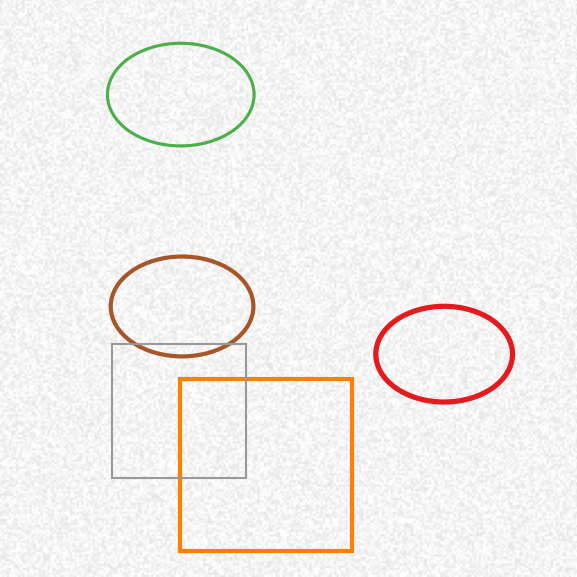[{"shape": "oval", "thickness": 2.5, "radius": 0.59, "center": [0.769, 0.386]}, {"shape": "oval", "thickness": 1.5, "radius": 0.63, "center": [0.313, 0.835]}, {"shape": "square", "thickness": 2, "radius": 0.75, "center": [0.461, 0.195]}, {"shape": "oval", "thickness": 2, "radius": 0.62, "center": [0.315, 0.468]}, {"shape": "square", "thickness": 1, "radius": 0.58, "center": [0.31, 0.287]}]